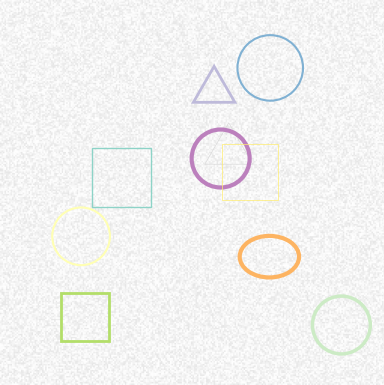[{"shape": "square", "thickness": 1, "radius": 0.38, "center": [0.316, 0.538]}, {"shape": "circle", "thickness": 1.5, "radius": 0.37, "center": [0.211, 0.386]}, {"shape": "triangle", "thickness": 2, "radius": 0.31, "center": [0.556, 0.765]}, {"shape": "circle", "thickness": 1.5, "radius": 0.43, "center": [0.702, 0.824]}, {"shape": "oval", "thickness": 3, "radius": 0.39, "center": [0.7, 0.333]}, {"shape": "square", "thickness": 2, "radius": 0.31, "center": [0.221, 0.178]}, {"shape": "triangle", "thickness": 0.5, "radius": 0.36, "center": [0.594, 0.609]}, {"shape": "circle", "thickness": 3, "radius": 0.38, "center": [0.573, 0.588]}, {"shape": "circle", "thickness": 2.5, "radius": 0.38, "center": [0.887, 0.156]}, {"shape": "square", "thickness": 0.5, "radius": 0.36, "center": [0.65, 0.553]}]